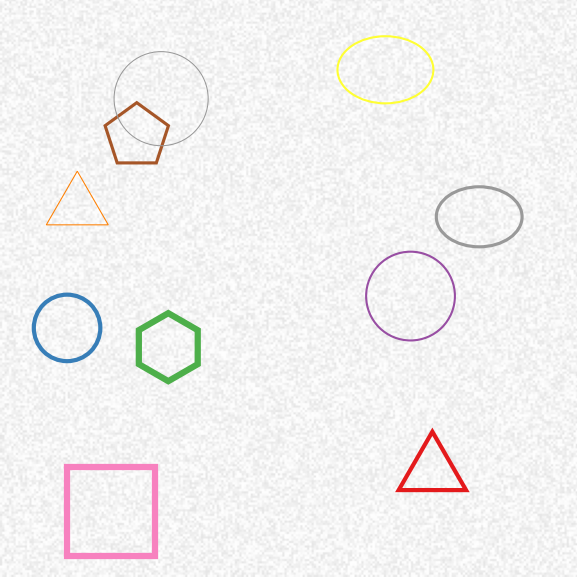[{"shape": "triangle", "thickness": 2, "radius": 0.34, "center": [0.749, 0.184]}, {"shape": "circle", "thickness": 2, "radius": 0.29, "center": [0.116, 0.431]}, {"shape": "hexagon", "thickness": 3, "radius": 0.29, "center": [0.291, 0.398]}, {"shape": "circle", "thickness": 1, "radius": 0.38, "center": [0.711, 0.486]}, {"shape": "triangle", "thickness": 0.5, "radius": 0.31, "center": [0.134, 0.641]}, {"shape": "oval", "thickness": 1, "radius": 0.42, "center": [0.667, 0.878]}, {"shape": "pentagon", "thickness": 1.5, "radius": 0.29, "center": [0.237, 0.764]}, {"shape": "square", "thickness": 3, "radius": 0.38, "center": [0.192, 0.114]}, {"shape": "circle", "thickness": 0.5, "radius": 0.41, "center": [0.279, 0.828]}, {"shape": "oval", "thickness": 1.5, "radius": 0.37, "center": [0.83, 0.624]}]